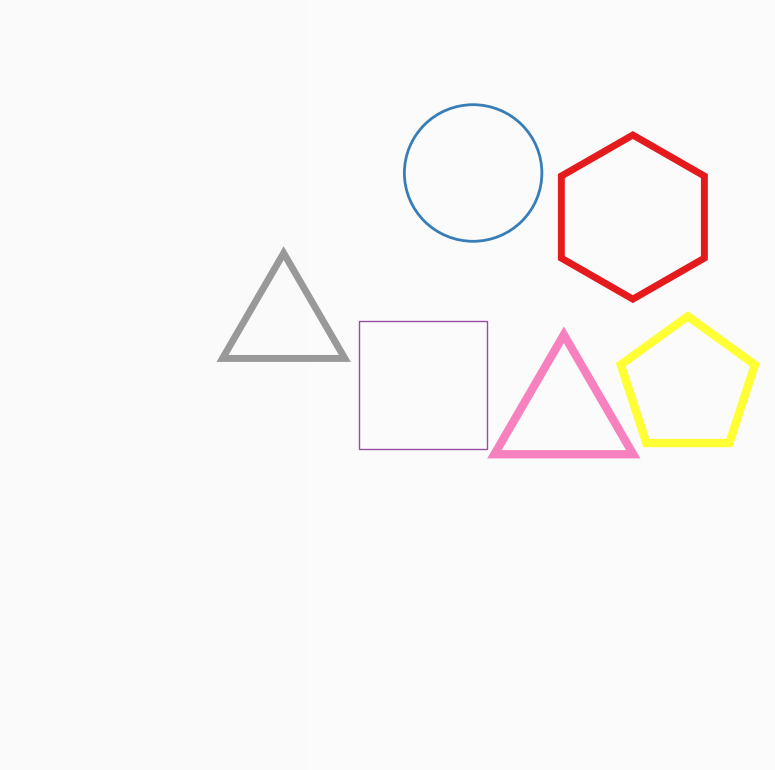[{"shape": "hexagon", "thickness": 2.5, "radius": 0.53, "center": [0.817, 0.718]}, {"shape": "circle", "thickness": 1, "radius": 0.44, "center": [0.61, 0.775]}, {"shape": "square", "thickness": 0.5, "radius": 0.41, "center": [0.546, 0.5]}, {"shape": "pentagon", "thickness": 3, "radius": 0.45, "center": [0.888, 0.498]}, {"shape": "triangle", "thickness": 3, "radius": 0.52, "center": [0.728, 0.462]}, {"shape": "triangle", "thickness": 2.5, "radius": 0.46, "center": [0.366, 0.58]}]